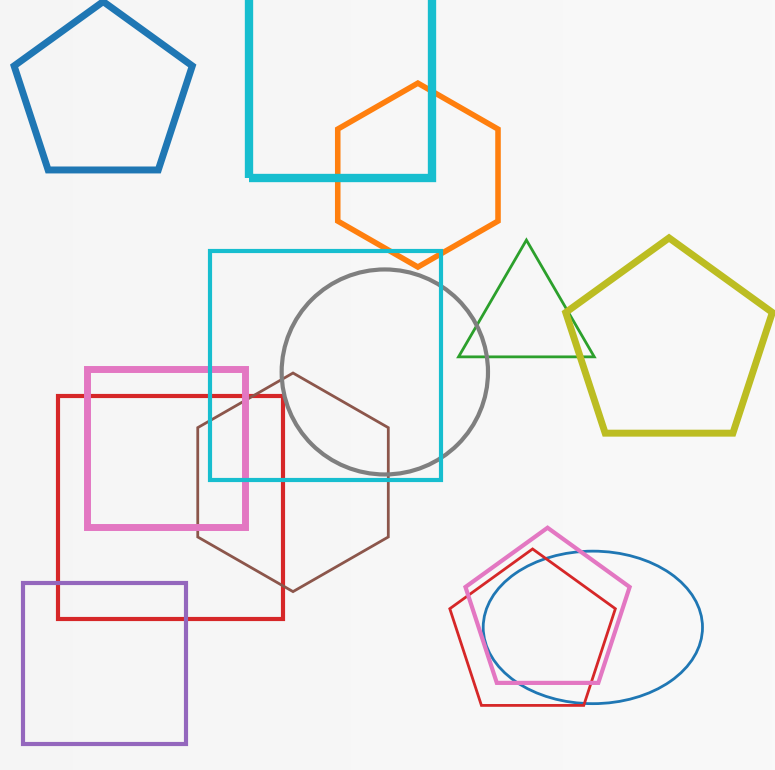[{"shape": "oval", "thickness": 1, "radius": 0.71, "center": [0.765, 0.185]}, {"shape": "pentagon", "thickness": 2.5, "radius": 0.6, "center": [0.133, 0.877]}, {"shape": "hexagon", "thickness": 2, "radius": 0.6, "center": [0.539, 0.773]}, {"shape": "triangle", "thickness": 1, "radius": 0.51, "center": [0.679, 0.587]}, {"shape": "pentagon", "thickness": 1, "radius": 0.56, "center": [0.687, 0.175]}, {"shape": "square", "thickness": 1.5, "radius": 0.73, "center": [0.22, 0.341]}, {"shape": "square", "thickness": 1.5, "radius": 0.52, "center": [0.135, 0.139]}, {"shape": "hexagon", "thickness": 1, "radius": 0.71, "center": [0.378, 0.374]}, {"shape": "pentagon", "thickness": 1.5, "radius": 0.56, "center": [0.707, 0.203]}, {"shape": "square", "thickness": 2.5, "radius": 0.51, "center": [0.214, 0.418]}, {"shape": "circle", "thickness": 1.5, "radius": 0.67, "center": [0.497, 0.517]}, {"shape": "pentagon", "thickness": 2.5, "radius": 0.7, "center": [0.863, 0.551]}, {"shape": "square", "thickness": 1.5, "radius": 0.74, "center": [0.42, 0.525]}, {"shape": "square", "thickness": 3, "radius": 0.59, "center": [0.439, 0.887]}]